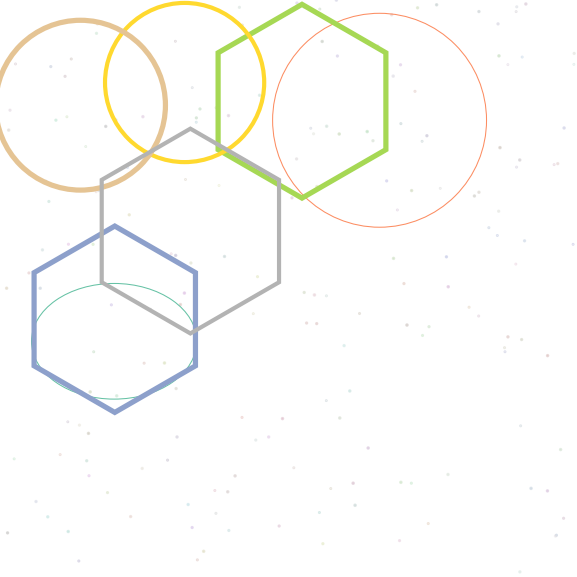[{"shape": "oval", "thickness": 0.5, "radius": 0.72, "center": [0.198, 0.408]}, {"shape": "circle", "thickness": 0.5, "radius": 0.93, "center": [0.657, 0.791]}, {"shape": "hexagon", "thickness": 2.5, "radius": 0.81, "center": [0.199, 0.446]}, {"shape": "hexagon", "thickness": 2.5, "radius": 0.84, "center": [0.523, 0.824]}, {"shape": "circle", "thickness": 2, "radius": 0.69, "center": [0.32, 0.856]}, {"shape": "circle", "thickness": 2.5, "radius": 0.74, "center": [0.139, 0.817]}, {"shape": "hexagon", "thickness": 2, "radius": 0.89, "center": [0.33, 0.599]}]